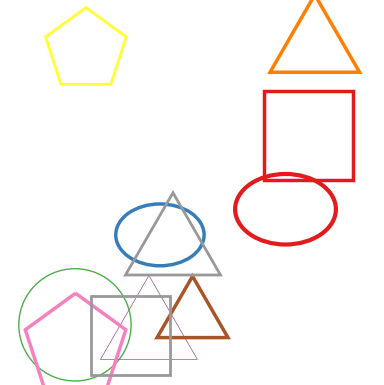[{"shape": "oval", "thickness": 3, "radius": 0.65, "center": [0.742, 0.457]}, {"shape": "square", "thickness": 2.5, "radius": 0.58, "center": [0.8, 0.648]}, {"shape": "oval", "thickness": 2.5, "radius": 0.57, "center": [0.415, 0.39]}, {"shape": "circle", "thickness": 1, "radius": 0.73, "center": [0.195, 0.156]}, {"shape": "triangle", "thickness": 0.5, "radius": 0.73, "center": [0.387, 0.139]}, {"shape": "triangle", "thickness": 2.5, "radius": 0.67, "center": [0.818, 0.879]}, {"shape": "pentagon", "thickness": 2, "radius": 0.55, "center": [0.223, 0.87]}, {"shape": "triangle", "thickness": 2.5, "radius": 0.53, "center": [0.5, 0.176]}, {"shape": "pentagon", "thickness": 2.5, "radius": 0.69, "center": [0.196, 0.101]}, {"shape": "square", "thickness": 2, "radius": 0.51, "center": [0.338, 0.128]}, {"shape": "triangle", "thickness": 2, "radius": 0.71, "center": [0.449, 0.357]}]